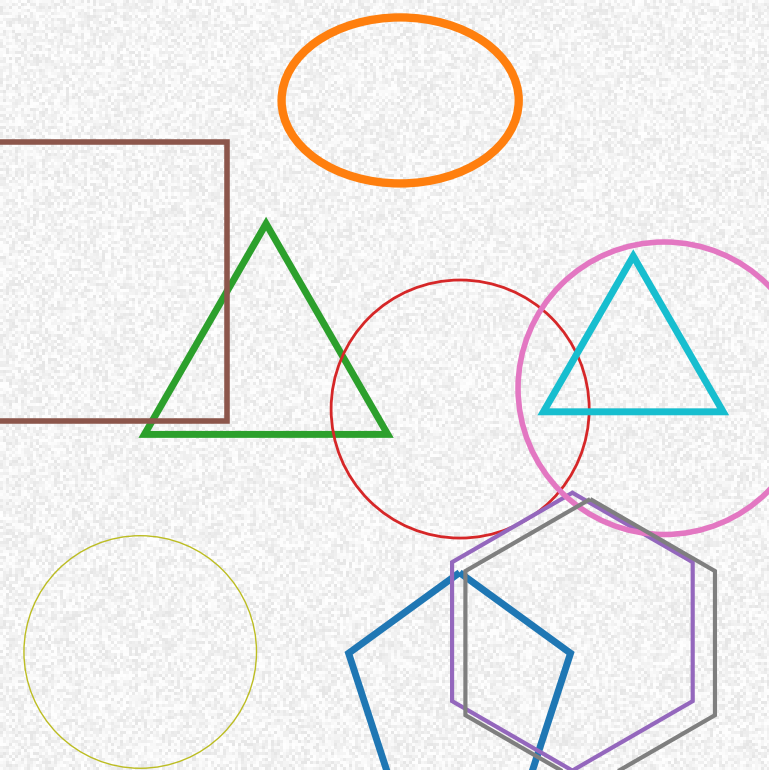[{"shape": "pentagon", "thickness": 2.5, "radius": 0.76, "center": [0.597, 0.105]}, {"shape": "oval", "thickness": 3, "radius": 0.77, "center": [0.52, 0.87]}, {"shape": "triangle", "thickness": 2.5, "radius": 0.91, "center": [0.346, 0.527]}, {"shape": "circle", "thickness": 1, "radius": 0.84, "center": [0.598, 0.469]}, {"shape": "hexagon", "thickness": 1.5, "radius": 0.9, "center": [0.743, 0.18]}, {"shape": "square", "thickness": 2, "radius": 0.9, "center": [0.115, 0.635]}, {"shape": "circle", "thickness": 2, "radius": 0.95, "center": [0.863, 0.496]}, {"shape": "hexagon", "thickness": 1.5, "radius": 0.94, "center": [0.766, 0.165]}, {"shape": "circle", "thickness": 0.5, "radius": 0.76, "center": [0.182, 0.153]}, {"shape": "triangle", "thickness": 2.5, "radius": 0.67, "center": [0.822, 0.533]}]